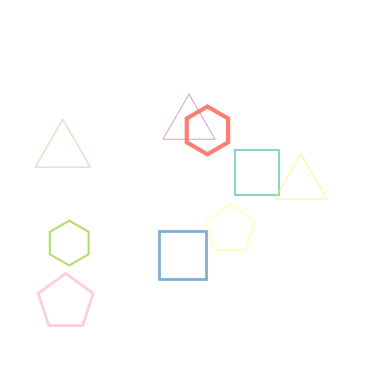[{"shape": "square", "thickness": 1.5, "radius": 0.29, "center": [0.668, 0.552]}, {"shape": "pentagon", "thickness": 1, "radius": 0.34, "center": [0.598, 0.404]}, {"shape": "hexagon", "thickness": 3, "radius": 0.31, "center": [0.539, 0.661]}, {"shape": "square", "thickness": 2, "radius": 0.31, "center": [0.474, 0.338]}, {"shape": "hexagon", "thickness": 1.5, "radius": 0.29, "center": [0.18, 0.369]}, {"shape": "pentagon", "thickness": 2, "radius": 0.37, "center": [0.171, 0.215]}, {"shape": "triangle", "thickness": 0.5, "radius": 0.39, "center": [0.491, 0.678]}, {"shape": "triangle", "thickness": 1, "radius": 0.41, "center": [0.163, 0.607]}, {"shape": "triangle", "thickness": 0.5, "radius": 0.39, "center": [0.782, 0.522]}]